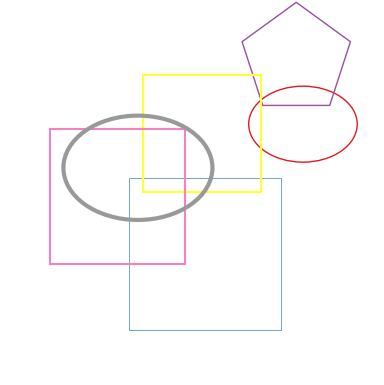[{"shape": "oval", "thickness": 1, "radius": 0.7, "center": [0.787, 0.678]}, {"shape": "square", "thickness": 0.5, "radius": 0.99, "center": [0.534, 0.34]}, {"shape": "pentagon", "thickness": 1, "radius": 0.74, "center": [0.769, 0.846]}, {"shape": "square", "thickness": 1.5, "radius": 0.76, "center": [0.524, 0.653]}, {"shape": "square", "thickness": 1.5, "radius": 0.88, "center": [0.304, 0.49]}, {"shape": "oval", "thickness": 3, "radius": 0.97, "center": [0.358, 0.564]}]